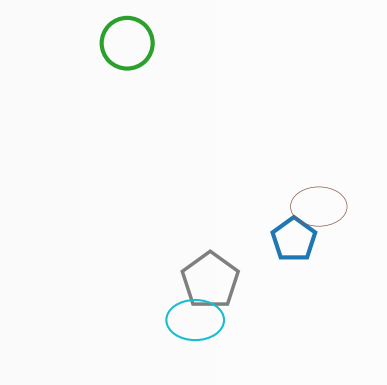[{"shape": "pentagon", "thickness": 3, "radius": 0.29, "center": [0.758, 0.378]}, {"shape": "circle", "thickness": 3, "radius": 0.33, "center": [0.328, 0.888]}, {"shape": "oval", "thickness": 0.5, "radius": 0.36, "center": [0.823, 0.463]}, {"shape": "pentagon", "thickness": 2.5, "radius": 0.38, "center": [0.543, 0.272]}, {"shape": "oval", "thickness": 1.5, "radius": 0.37, "center": [0.504, 0.169]}]